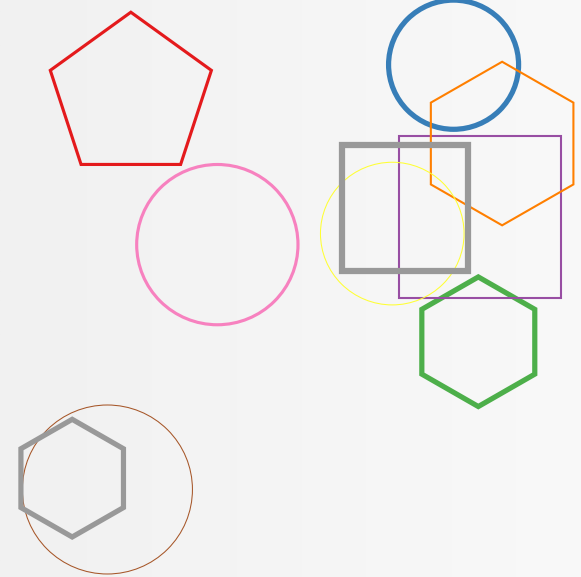[{"shape": "pentagon", "thickness": 1.5, "radius": 0.73, "center": [0.225, 0.832]}, {"shape": "circle", "thickness": 2.5, "radius": 0.56, "center": [0.78, 0.887]}, {"shape": "hexagon", "thickness": 2.5, "radius": 0.56, "center": [0.823, 0.407]}, {"shape": "square", "thickness": 1, "radius": 0.7, "center": [0.826, 0.623]}, {"shape": "hexagon", "thickness": 1, "radius": 0.71, "center": [0.864, 0.751]}, {"shape": "circle", "thickness": 0.5, "radius": 0.62, "center": [0.675, 0.595]}, {"shape": "circle", "thickness": 0.5, "radius": 0.73, "center": [0.185, 0.152]}, {"shape": "circle", "thickness": 1.5, "radius": 0.69, "center": [0.374, 0.576]}, {"shape": "square", "thickness": 3, "radius": 0.54, "center": [0.697, 0.639]}, {"shape": "hexagon", "thickness": 2.5, "radius": 0.51, "center": [0.124, 0.171]}]